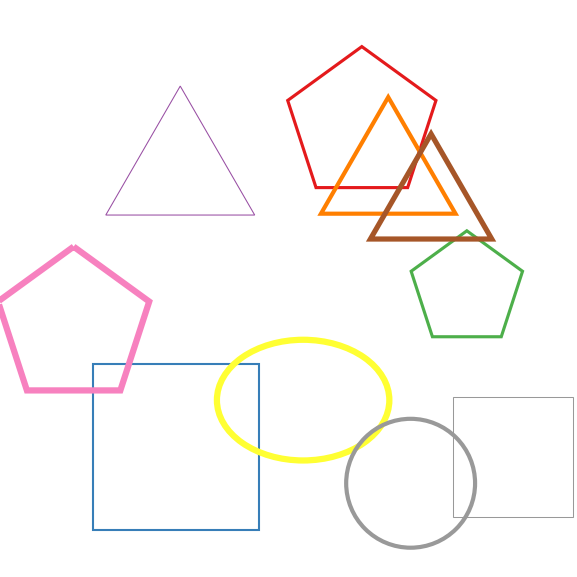[{"shape": "pentagon", "thickness": 1.5, "radius": 0.67, "center": [0.627, 0.783]}, {"shape": "square", "thickness": 1, "radius": 0.72, "center": [0.305, 0.225]}, {"shape": "pentagon", "thickness": 1.5, "radius": 0.51, "center": [0.808, 0.498]}, {"shape": "triangle", "thickness": 0.5, "radius": 0.74, "center": [0.312, 0.701]}, {"shape": "triangle", "thickness": 2, "radius": 0.67, "center": [0.672, 0.696]}, {"shape": "oval", "thickness": 3, "radius": 0.75, "center": [0.525, 0.306]}, {"shape": "triangle", "thickness": 2.5, "radius": 0.61, "center": [0.746, 0.646]}, {"shape": "pentagon", "thickness": 3, "radius": 0.69, "center": [0.127, 0.434]}, {"shape": "square", "thickness": 0.5, "radius": 0.52, "center": [0.888, 0.208]}, {"shape": "circle", "thickness": 2, "radius": 0.56, "center": [0.711, 0.162]}]